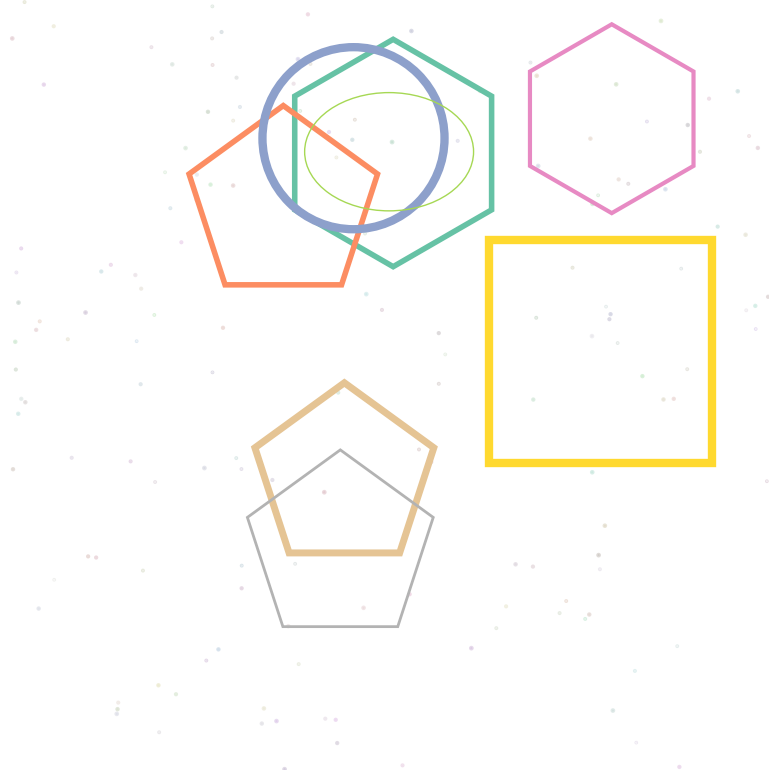[{"shape": "hexagon", "thickness": 2, "radius": 0.74, "center": [0.511, 0.801]}, {"shape": "pentagon", "thickness": 2, "radius": 0.64, "center": [0.368, 0.734]}, {"shape": "circle", "thickness": 3, "radius": 0.59, "center": [0.459, 0.821]}, {"shape": "hexagon", "thickness": 1.5, "radius": 0.61, "center": [0.794, 0.846]}, {"shape": "oval", "thickness": 0.5, "radius": 0.55, "center": [0.505, 0.803]}, {"shape": "square", "thickness": 3, "radius": 0.72, "center": [0.78, 0.544]}, {"shape": "pentagon", "thickness": 2.5, "radius": 0.61, "center": [0.447, 0.381]}, {"shape": "pentagon", "thickness": 1, "radius": 0.63, "center": [0.442, 0.289]}]